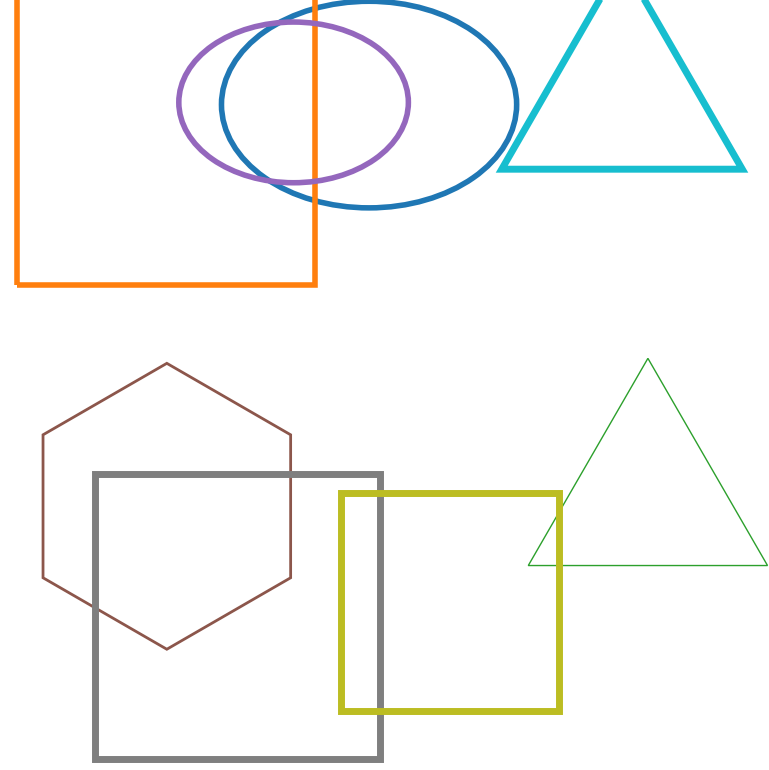[{"shape": "oval", "thickness": 2, "radius": 0.96, "center": [0.479, 0.864]}, {"shape": "square", "thickness": 2, "radius": 0.97, "center": [0.216, 0.824]}, {"shape": "triangle", "thickness": 0.5, "radius": 0.9, "center": [0.841, 0.355]}, {"shape": "oval", "thickness": 2, "radius": 0.75, "center": [0.381, 0.867]}, {"shape": "hexagon", "thickness": 1, "radius": 0.93, "center": [0.217, 0.342]}, {"shape": "square", "thickness": 2.5, "radius": 0.92, "center": [0.308, 0.199]}, {"shape": "square", "thickness": 2.5, "radius": 0.71, "center": [0.584, 0.218]}, {"shape": "triangle", "thickness": 2.5, "radius": 0.9, "center": [0.808, 0.87]}]